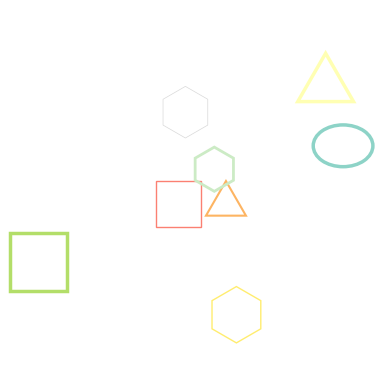[{"shape": "oval", "thickness": 2.5, "radius": 0.39, "center": [0.891, 0.621]}, {"shape": "triangle", "thickness": 2.5, "radius": 0.42, "center": [0.846, 0.778]}, {"shape": "square", "thickness": 1, "radius": 0.3, "center": [0.464, 0.47]}, {"shape": "triangle", "thickness": 1.5, "radius": 0.3, "center": [0.587, 0.47]}, {"shape": "square", "thickness": 2.5, "radius": 0.37, "center": [0.1, 0.319]}, {"shape": "hexagon", "thickness": 0.5, "radius": 0.34, "center": [0.482, 0.709]}, {"shape": "hexagon", "thickness": 2, "radius": 0.29, "center": [0.557, 0.56]}, {"shape": "hexagon", "thickness": 1, "radius": 0.37, "center": [0.614, 0.183]}]